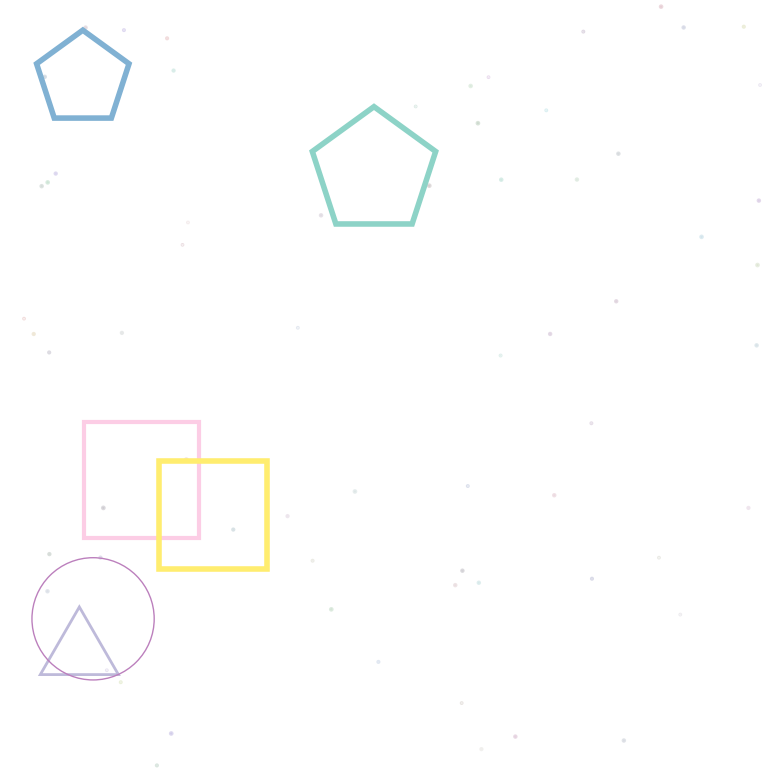[{"shape": "pentagon", "thickness": 2, "radius": 0.42, "center": [0.486, 0.777]}, {"shape": "triangle", "thickness": 1, "radius": 0.29, "center": [0.103, 0.153]}, {"shape": "pentagon", "thickness": 2, "radius": 0.32, "center": [0.108, 0.898]}, {"shape": "square", "thickness": 1.5, "radius": 0.38, "center": [0.184, 0.377]}, {"shape": "circle", "thickness": 0.5, "radius": 0.4, "center": [0.121, 0.196]}, {"shape": "square", "thickness": 2, "radius": 0.35, "center": [0.276, 0.331]}]